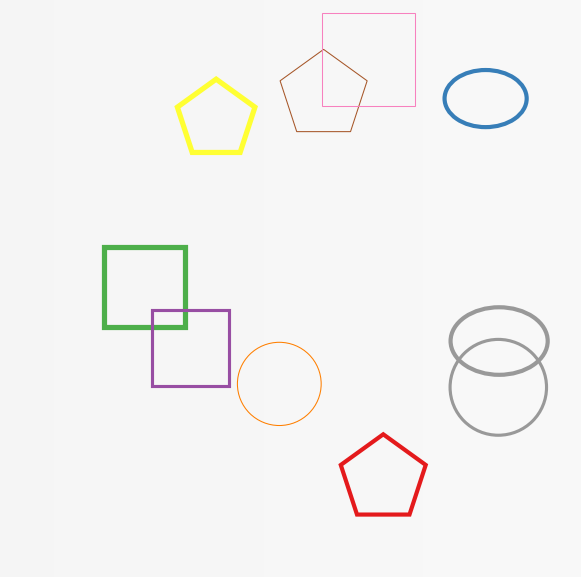[{"shape": "pentagon", "thickness": 2, "radius": 0.38, "center": [0.659, 0.17]}, {"shape": "oval", "thickness": 2, "radius": 0.35, "center": [0.835, 0.828]}, {"shape": "square", "thickness": 2.5, "radius": 0.35, "center": [0.248, 0.502]}, {"shape": "square", "thickness": 1.5, "radius": 0.33, "center": [0.327, 0.397]}, {"shape": "circle", "thickness": 0.5, "radius": 0.36, "center": [0.481, 0.334]}, {"shape": "pentagon", "thickness": 2.5, "radius": 0.35, "center": [0.372, 0.792]}, {"shape": "pentagon", "thickness": 0.5, "radius": 0.39, "center": [0.557, 0.835]}, {"shape": "square", "thickness": 0.5, "radius": 0.4, "center": [0.634, 0.896]}, {"shape": "oval", "thickness": 2, "radius": 0.42, "center": [0.859, 0.409]}, {"shape": "circle", "thickness": 1.5, "radius": 0.41, "center": [0.857, 0.328]}]